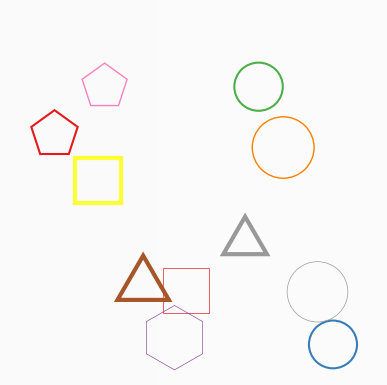[{"shape": "pentagon", "thickness": 1.5, "radius": 0.31, "center": [0.141, 0.651]}, {"shape": "square", "thickness": 0.5, "radius": 0.29, "center": [0.48, 0.246]}, {"shape": "circle", "thickness": 1.5, "radius": 0.31, "center": [0.859, 0.105]}, {"shape": "circle", "thickness": 1.5, "radius": 0.31, "center": [0.667, 0.775]}, {"shape": "hexagon", "thickness": 0.5, "radius": 0.42, "center": [0.45, 0.123]}, {"shape": "circle", "thickness": 1, "radius": 0.4, "center": [0.731, 0.617]}, {"shape": "square", "thickness": 3, "radius": 0.29, "center": [0.254, 0.531]}, {"shape": "triangle", "thickness": 3, "radius": 0.38, "center": [0.369, 0.259]}, {"shape": "pentagon", "thickness": 1, "radius": 0.3, "center": [0.27, 0.775]}, {"shape": "triangle", "thickness": 3, "radius": 0.32, "center": [0.633, 0.372]}, {"shape": "circle", "thickness": 0.5, "radius": 0.39, "center": [0.819, 0.242]}]